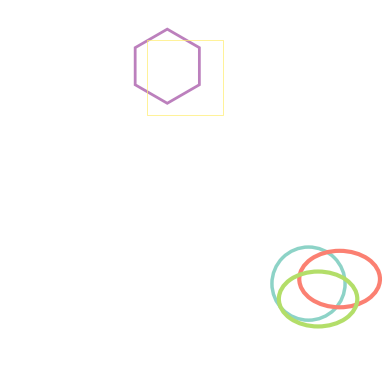[{"shape": "circle", "thickness": 2.5, "radius": 0.47, "center": [0.801, 0.263]}, {"shape": "oval", "thickness": 3, "radius": 0.52, "center": [0.882, 0.275]}, {"shape": "oval", "thickness": 3, "radius": 0.51, "center": [0.826, 0.223]}, {"shape": "hexagon", "thickness": 2, "radius": 0.48, "center": [0.434, 0.828]}, {"shape": "square", "thickness": 0.5, "radius": 0.49, "center": [0.48, 0.799]}]